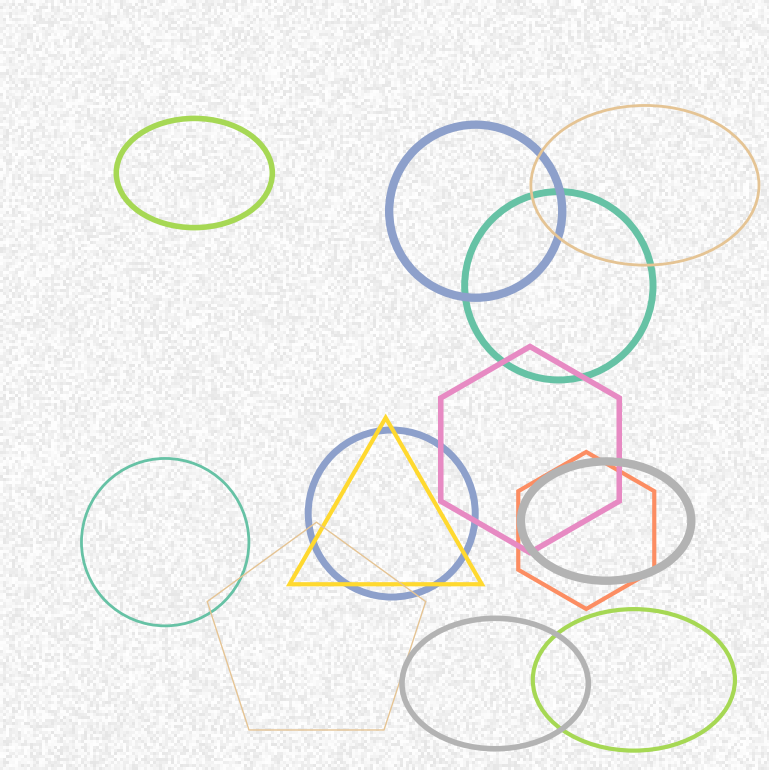[{"shape": "circle", "thickness": 2.5, "radius": 0.61, "center": [0.726, 0.629]}, {"shape": "circle", "thickness": 1, "radius": 0.54, "center": [0.215, 0.296]}, {"shape": "hexagon", "thickness": 1.5, "radius": 0.51, "center": [0.761, 0.311]}, {"shape": "circle", "thickness": 2.5, "radius": 0.54, "center": [0.509, 0.333]}, {"shape": "circle", "thickness": 3, "radius": 0.56, "center": [0.618, 0.726]}, {"shape": "hexagon", "thickness": 2, "radius": 0.67, "center": [0.688, 0.416]}, {"shape": "oval", "thickness": 2, "radius": 0.51, "center": [0.252, 0.775]}, {"shape": "oval", "thickness": 1.5, "radius": 0.66, "center": [0.823, 0.117]}, {"shape": "triangle", "thickness": 1.5, "radius": 0.72, "center": [0.501, 0.313]}, {"shape": "oval", "thickness": 1, "radius": 0.74, "center": [0.838, 0.759]}, {"shape": "pentagon", "thickness": 0.5, "radius": 0.75, "center": [0.411, 0.173]}, {"shape": "oval", "thickness": 3, "radius": 0.55, "center": [0.787, 0.323]}, {"shape": "oval", "thickness": 2, "radius": 0.61, "center": [0.643, 0.112]}]